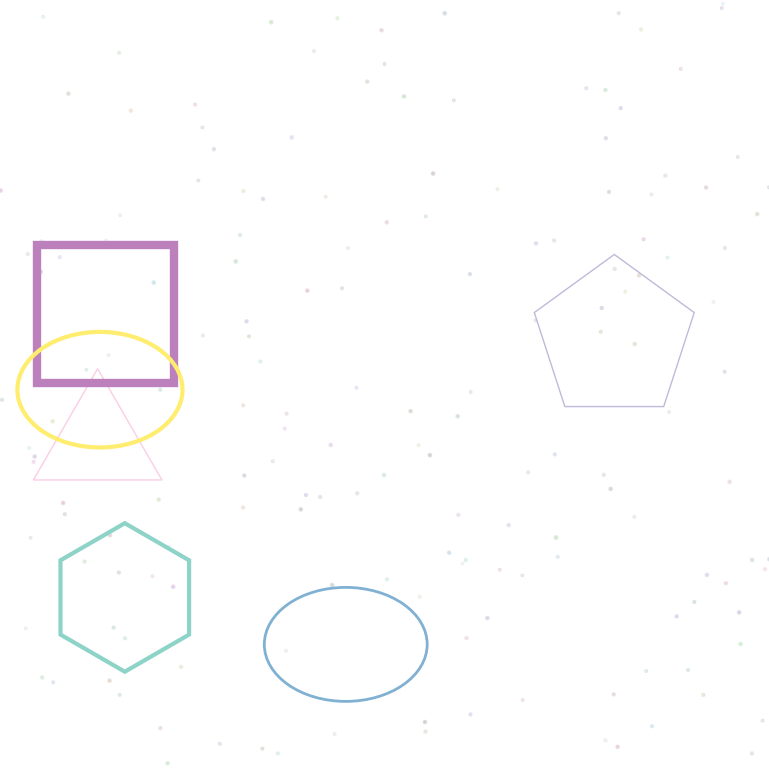[{"shape": "hexagon", "thickness": 1.5, "radius": 0.48, "center": [0.162, 0.224]}, {"shape": "pentagon", "thickness": 0.5, "radius": 0.55, "center": [0.798, 0.56]}, {"shape": "oval", "thickness": 1, "radius": 0.53, "center": [0.449, 0.163]}, {"shape": "triangle", "thickness": 0.5, "radius": 0.48, "center": [0.127, 0.425]}, {"shape": "square", "thickness": 3, "radius": 0.45, "center": [0.137, 0.592]}, {"shape": "oval", "thickness": 1.5, "radius": 0.54, "center": [0.13, 0.494]}]